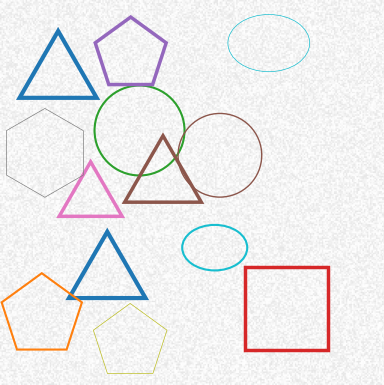[{"shape": "triangle", "thickness": 3, "radius": 0.58, "center": [0.151, 0.804]}, {"shape": "triangle", "thickness": 3, "radius": 0.57, "center": [0.279, 0.283]}, {"shape": "pentagon", "thickness": 1.5, "radius": 0.55, "center": [0.109, 0.181]}, {"shape": "circle", "thickness": 1.5, "radius": 0.58, "center": [0.362, 0.661]}, {"shape": "square", "thickness": 2.5, "radius": 0.54, "center": [0.745, 0.199]}, {"shape": "pentagon", "thickness": 2.5, "radius": 0.48, "center": [0.339, 0.859]}, {"shape": "triangle", "thickness": 2.5, "radius": 0.58, "center": [0.423, 0.532]}, {"shape": "circle", "thickness": 1, "radius": 0.54, "center": [0.571, 0.597]}, {"shape": "triangle", "thickness": 2.5, "radius": 0.47, "center": [0.235, 0.485]}, {"shape": "hexagon", "thickness": 0.5, "radius": 0.58, "center": [0.117, 0.603]}, {"shape": "pentagon", "thickness": 0.5, "radius": 0.5, "center": [0.338, 0.111]}, {"shape": "oval", "thickness": 1.5, "radius": 0.42, "center": [0.558, 0.357]}, {"shape": "oval", "thickness": 0.5, "radius": 0.53, "center": [0.698, 0.888]}]